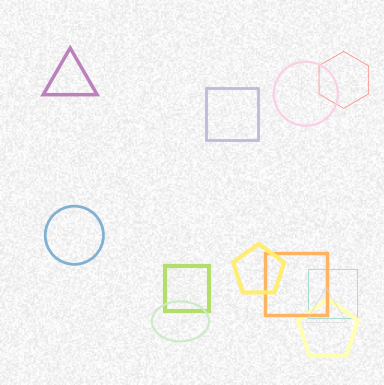[{"shape": "square", "thickness": 0.5, "radius": 0.32, "center": [0.864, 0.239]}, {"shape": "pentagon", "thickness": 3, "radius": 0.41, "center": [0.852, 0.142]}, {"shape": "square", "thickness": 2, "radius": 0.34, "center": [0.602, 0.704]}, {"shape": "hexagon", "thickness": 0.5, "radius": 0.37, "center": [0.893, 0.793]}, {"shape": "circle", "thickness": 2, "radius": 0.38, "center": [0.193, 0.389]}, {"shape": "square", "thickness": 2.5, "radius": 0.4, "center": [0.768, 0.263]}, {"shape": "square", "thickness": 3, "radius": 0.29, "center": [0.485, 0.251]}, {"shape": "circle", "thickness": 1.5, "radius": 0.42, "center": [0.794, 0.756]}, {"shape": "triangle", "thickness": 0.5, "radius": 0.31, "center": [0.847, 0.193]}, {"shape": "triangle", "thickness": 2.5, "radius": 0.4, "center": [0.182, 0.795]}, {"shape": "oval", "thickness": 1.5, "radius": 0.37, "center": [0.469, 0.165]}, {"shape": "pentagon", "thickness": 3, "radius": 0.35, "center": [0.672, 0.297]}]